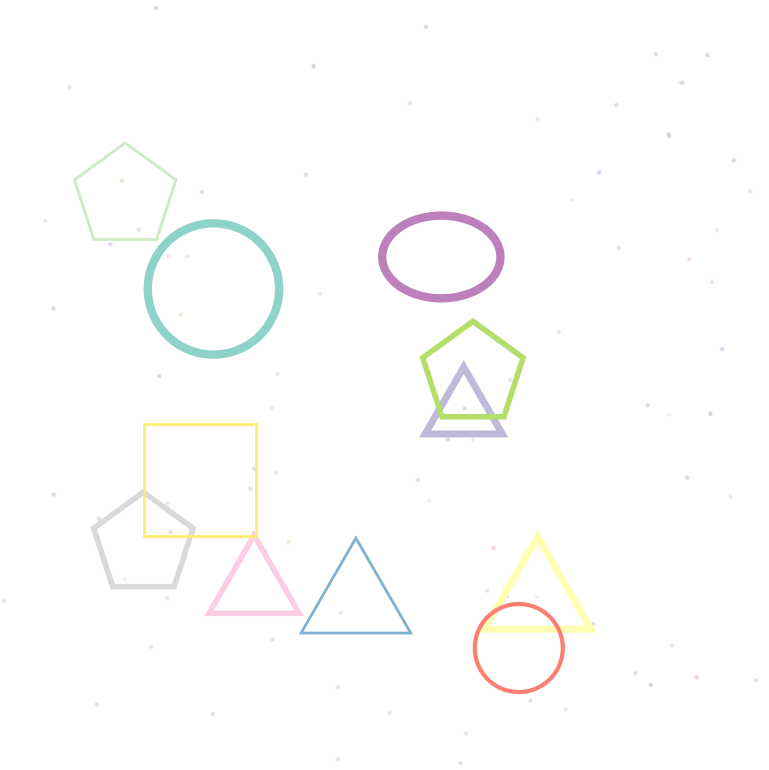[{"shape": "circle", "thickness": 3, "radius": 0.43, "center": [0.277, 0.625]}, {"shape": "triangle", "thickness": 2.5, "radius": 0.4, "center": [0.698, 0.223]}, {"shape": "triangle", "thickness": 2.5, "radius": 0.29, "center": [0.602, 0.465]}, {"shape": "circle", "thickness": 1.5, "radius": 0.29, "center": [0.674, 0.158]}, {"shape": "triangle", "thickness": 1, "radius": 0.41, "center": [0.462, 0.219]}, {"shape": "pentagon", "thickness": 2, "radius": 0.34, "center": [0.614, 0.514]}, {"shape": "triangle", "thickness": 2, "radius": 0.34, "center": [0.33, 0.237]}, {"shape": "pentagon", "thickness": 2, "radius": 0.34, "center": [0.186, 0.293]}, {"shape": "oval", "thickness": 3, "radius": 0.38, "center": [0.573, 0.666]}, {"shape": "pentagon", "thickness": 1, "radius": 0.35, "center": [0.163, 0.745]}, {"shape": "square", "thickness": 1, "radius": 0.36, "center": [0.26, 0.376]}]